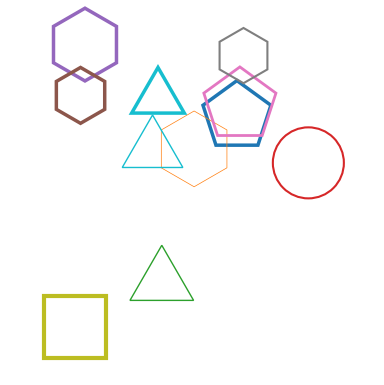[{"shape": "pentagon", "thickness": 2.5, "radius": 0.46, "center": [0.615, 0.698]}, {"shape": "hexagon", "thickness": 0.5, "radius": 0.49, "center": [0.504, 0.613]}, {"shape": "triangle", "thickness": 1, "radius": 0.48, "center": [0.42, 0.267]}, {"shape": "circle", "thickness": 1.5, "radius": 0.46, "center": [0.801, 0.577]}, {"shape": "hexagon", "thickness": 2.5, "radius": 0.47, "center": [0.221, 0.884]}, {"shape": "hexagon", "thickness": 2.5, "radius": 0.36, "center": [0.209, 0.752]}, {"shape": "pentagon", "thickness": 2, "radius": 0.49, "center": [0.623, 0.728]}, {"shape": "hexagon", "thickness": 1.5, "radius": 0.36, "center": [0.632, 0.856]}, {"shape": "square", "thickness": 3, "radius": 0.4, "center": [0.194, 0.151]}, {"shape": "triangle", "thickness": 1, "radius": 0.45, "center": [0.396, 0.61]}, {"shape": "triangle", "thickness": 2.5, "radius": 0.39, "center": [0.41, 0.746]}]